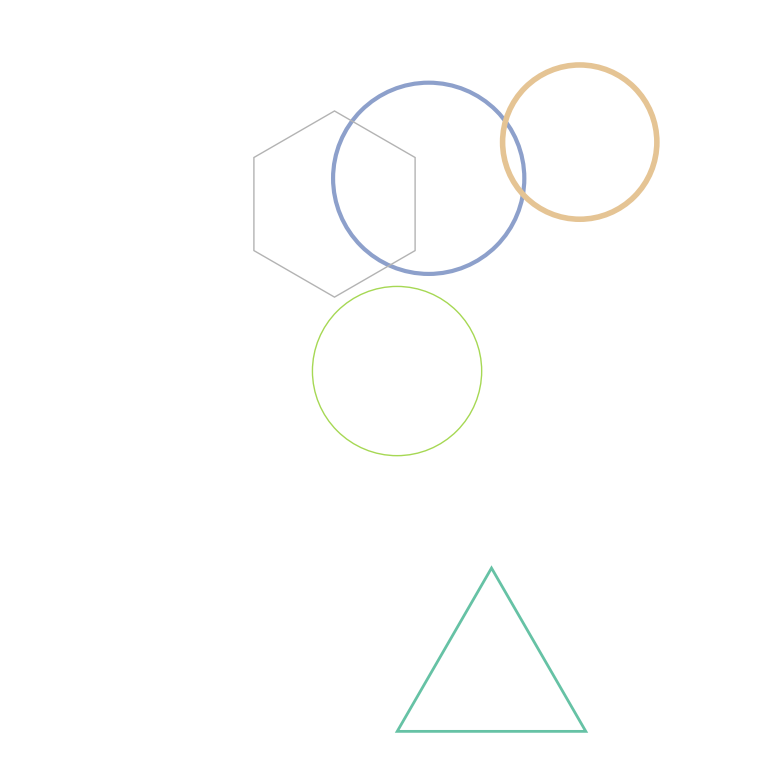[{"shape": "triangle", "thickness": 1, "radius": 0.71, "center": [0.638, 0.121]}, {"shape": "circle", "thickness": 1.5, "radius": 0.62, "center": [0.557, 0.768]}, {"shape": "circle", "thickness": 0.5, "radius": 0.55, "center": [0.516, 0.518]}, {"shape": "circle", "thickness": 2, "radius": 0.5, "center": [0.753, 0.815]}, {"shape": "hexagon", "thickness": 0.5, "radius": 0.6, "center": [0.434, 0.735]}]